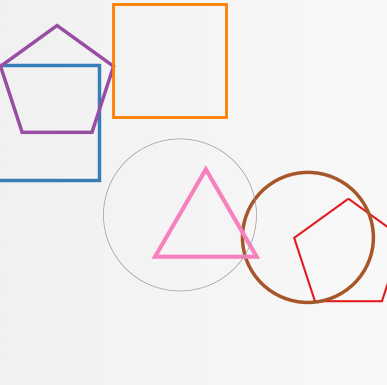[{"shape": "pentagon", "thickness": 1.5, "radius": 0.74, "center": [0.899, 0.337]}, {"shape": "square", "thickness": 2.5, "radius": 0.75, "center": [0.105, 0.681]}, {"shape": "pentagon", "thickness": 2.5, "radius": 0.77, "center": [0.147, 0.78]}, {"shape": "square", "thickness": 2, "radius": 0.73, "center": [0.437, 0.843]}, {"shape": "circle", "thickness": 2.5, "radius": 0.84, "center": [0.795, 0.383]}, {"shape": "triangle", "thickness": 3, "radius": 0.76, "center": [0.531, 0.409]}, {"shape": "circle", "thickness": 0.5, "radius": 0.99, "center": [0.464, 0.442]}]